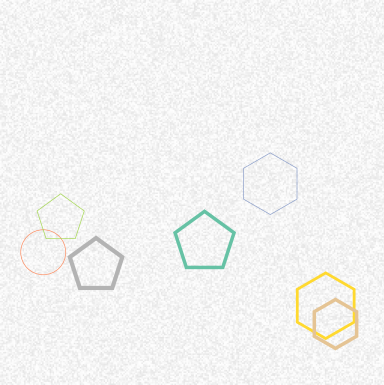[{"shape": "pentagon", "thickness": 2.5, "radius": 0.4, "center": [0.531, 0.371]}, {"shape": "circle", "thickness": 0.5, "radius": 0.29, "center": [0.112, 0.345]}, {"shape": "hexagon", "thickness": 0.5, "radius": 0.4, "center": [0.702, 0.523]}, {"shape": "pentagon", "thickness": 0.5, "radius": 0.32, "center": [0.158, 0.432]}, {"shape": "hexagon", "thickness": 2, "radius": 0.43, "center": [0.846, 0.206]}, {"shape": "hexagon", "thickness": 2.5, "radius": 0.32, "center": [0.871, 0.159]}, {"shape": "pentagon", "thickness": 3, "radius": 0.36, "center": [0.249, 0.31]}]